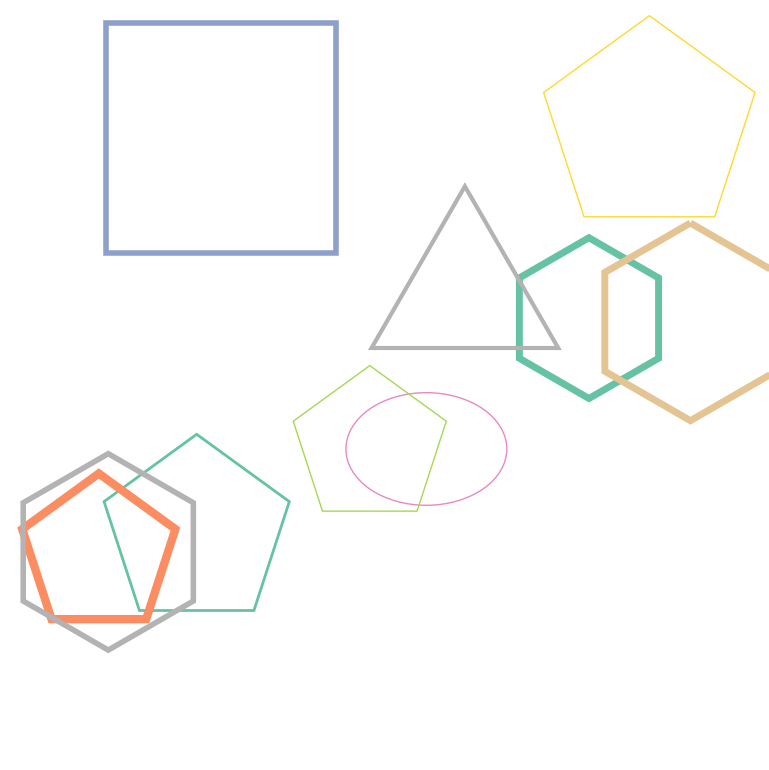[{"shape": "pentagon", "thickness": 1, "radius": 0.63, "center": [0.255, 0.309]}, {"shape": "hexagon", "thickness": 2.5, "radius": 0.52, "center": [0.765, 0.587]}, {"shape": "pentagon", "thickness": 3, "radius": 0.52, "center": [0.128, 0.281]}, {"shape": "square", "thickness": 2, "radius": 0.75, "center": [0.287, 0.82]}, {"shape": "oval", "thickness": 0.5, "radius": 0.52, "center": [0.554, 0.417]}, {"shape": "pentagon", "thickness": 0.5, "radius": 0.52, "center": [0.48, 0.421]}, {"shape": "pentagon", "thickness": 0.5, "radius": 0.72, "center": [0.843, 0.835]}, {"shape": "hexagon", "thickness": 2.5, "radius": 0.64, "center": [0.897, 0.582]}, {"shape": "triangle", "thickness": 1.5, "radius": 0.7, "center": [0.604, 0.618]}, {"shape": "hexagon", "thickness": 2, "radius": 0.64, "center": [0.141, 0.283]}]